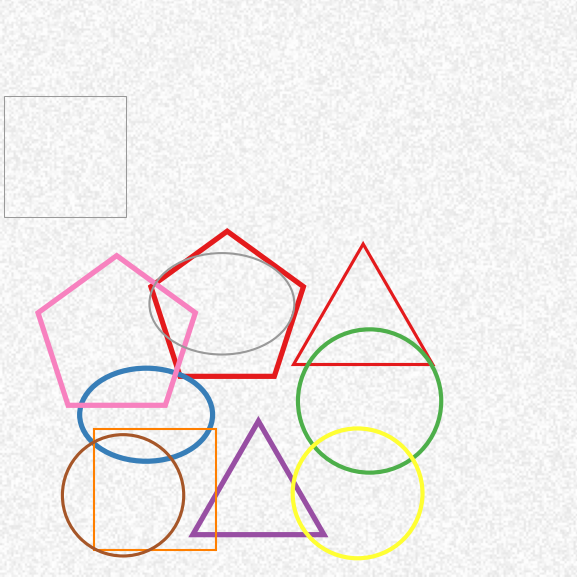[{"shape": "pentagon", "thickness": 2.5, "radius": 0.69, "center": [0.393, 0.46]}, {"shape": "triangle", "thickness": 1.5, "radius": 0.7, "center": [0.629, 0.438]}, {"shape": "oval", "thickness": 2.5, "radius": 0.58, "center": [0.253, 0.281]}, {"shape": "circle", "thickness": 2, "radius": 0.62, "center": [0.64, 0.305]}, {"shape": "triangle", "thickness": 2.5, "radius": 0.66, "center": [0.447, 0.139]}, {"shape": "square", "thickness": 1, "radius": 0.53, "center": [0.268, 0.152]}, {"shape": "circle", "thickness": 2, "radius": 0.56, "center": [0.619, 0.145]}, {"shape": "circle", "thickness": 1.5, "radius": 0.53, "center": [0.213, 0.141]}, {"shape": "pentagon", "thickness": 2.5, "radius": 0.72, "center": [0.202, 0.413]}, {"shape": "square", "thickness": 0.5, "radius": 0.53, "center": [0.113, 0.728]}, {"shape": "oval", "thickness": 1, "radius": 0.63, "center": [0.384, 0.473]}]